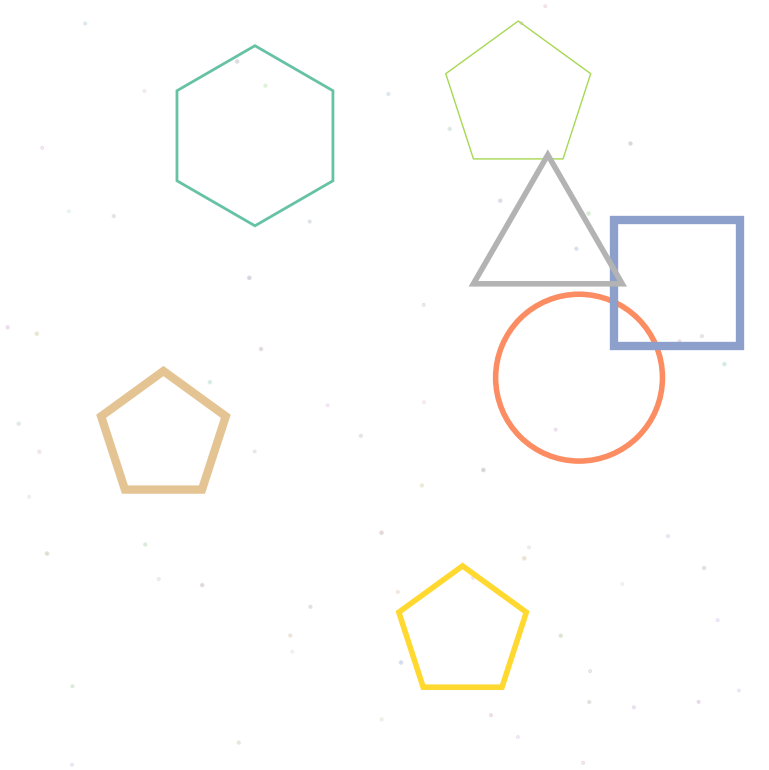[{"shape": "hexagon", "thickness": 1, "radius": 0.58, "center": [0.331, 0.824]}, {"shape": "circle", "thickness": 2, "radius": 0.54, "center": [0.752, 0.51]}, {"shape": "square", "thickness": 3, "radius": 0.41, "center": [0.88, 0.633]}, {"shape": "pentagon", "thickness": 0.5, "radius": 0.49, "center": [0.673, 0.874]}, {"shape": "pentagon", "thickness": 2, "radius": 0.44, "center": [0.601, 0.178]}, {"shape": "pentagon", "thickness": 3, "radius": 0.43, "center": [0.212, 0.433]}, {"shape": "triangle", "thickness": 2, "radius": 0.56, "center": [0.711, 0.687]}]